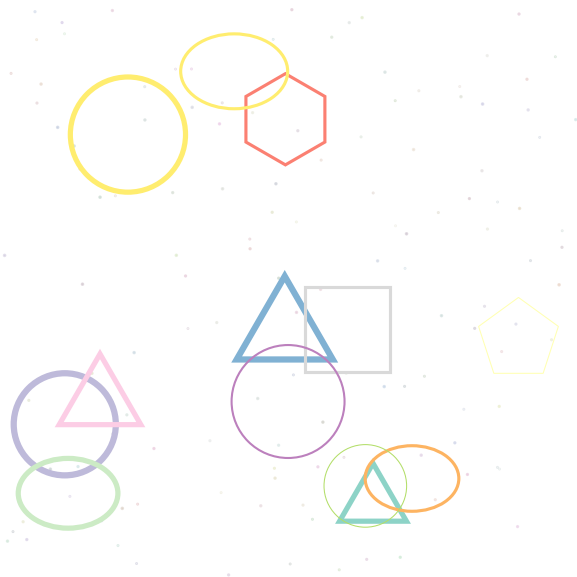[{"shape": "triangle", "thickness": 2.5, "radius": 0.33, "center": [0.646, 0.13]}, {"shape": "pentagon", "thickness": 0.5, "radius": 0.36, "center": [0.898, 0.411]}, {"shape": "circle", "thickness": 3, "radius": 0.44, "center": [0.112, 0.264]}, {"shape": "hexagon", "thickness": 1.5, "radius": 0.39, "center": [0.494, 0.793]}, {"shape": "triangle", "thickness": 3, "radius": 0.48, "center": [0.493, 0.425]}, {"shape": "oval", "thickness": 1.5, "radius": 0.41, "center": [0.713, 0.171]}, {"shape": "circle", "thickness": 0.5, "radius": 0.36, "center": [0.633, 0.158]}, {"shape": "triangle", "thickness": 2.5, "radius": 0.41, "center": [0.173, 0.305]}, {"shape": "square", "thickness": 1.5, "radius": 0.37, "center": [0.601, 0.429]}, {"shape": "circle", "thickness": 1, "radius": 0.49, "center": [0.499, 0.304]}, {"shape": "oval", "thickness": 2.5, "radius": 0.43, "center": [0.118, 0.145]}, {"shape": "circle", "thickness": 2.5, "radius": 0.5, "center": [0.222, 0.766]}, {"shape": "oval", "thickness": 1.5, "radius": 0.46, "center": [0.406, 0.876]}]